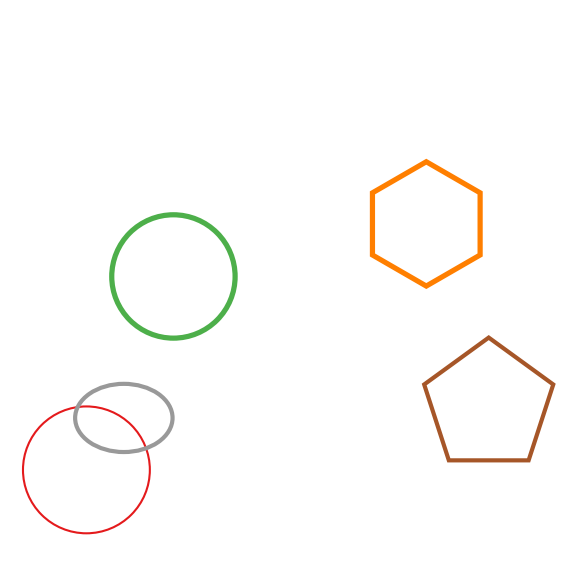[{"shape": "circle", "thickness": 1, "radius": 0.55, "center": [0.15, 0.186]}, {"shape": "circle", "thickness": 2.5, "radius": 0.53, "center": [0.3, 0.52]}, {"shape": "hexagon", "thickness": 2.5, "radius": 0.54, "center": [0.738, 0.611]}, {"shape": "pentagon", "thickness": 2, "radius": 0.59, "center": [0.846, 0.297]}, {"shape": "oval", "thickness": 2, "radius": 0.42, "center": [0.214, 0.275]}]